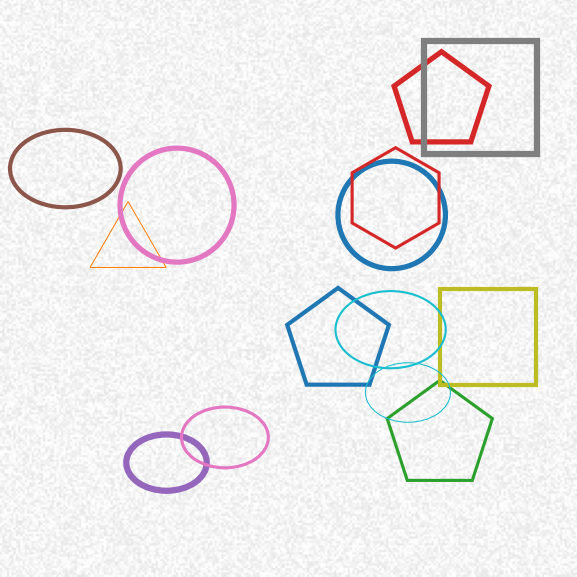[{"shape": "pentagon", "thickness": 2, "radius": 0.46, "center": [0.585, 0.408]}, {"shape": "circle", "thickness": 2.5, "radius": 0.47, "center": [0.678, 0.627]}, {"shape": "triangle", "thickness": 0.5, "radius": 0.38, "center": [0.222, 0.574]}, {"shape": "pentagon", "thickness": 1.5, "radius": 0.48, "center": [0.762, 0.245]}, {"shape": "hexagon", "thickness": 1.5, "radius": 0.43, "center": [0.685, 0.656]}, {"shape": "pentagon", "thickness": 2.5, "radius": 0.43, "center": [0.765, 0.823]}, {"shape": "oval", "thickness": 3, "radius": 0.35, "center": [0.288, 0.198]}, {"shape": "oval", "thickness": 2, "radius": 0.48, "center": [0.113, 0.707]}, {"shape": "circle", "thickness": 2.5, "radius": 0.49, "center": [0.307, 0.644]}, {"shape": "oval", "thickness": 1.5, "radius": 0.38, "center": [0.389, 0.242]}, {"shape": "square", "thickness": 3, "radius": 0.49, "center": [0.832, 0.83]}, {"shape": "square", "thickness": 2, "radius": 0.41, "center": [0.845, 0.416]}, {"shape": "oval", "thickness": 1, "radius": 0.48, "center": [0.676, 0.428]}, {"shape": "oval", "thickness": 0.5, "radius": 0.37, "center": [0.706, 0.319]}]